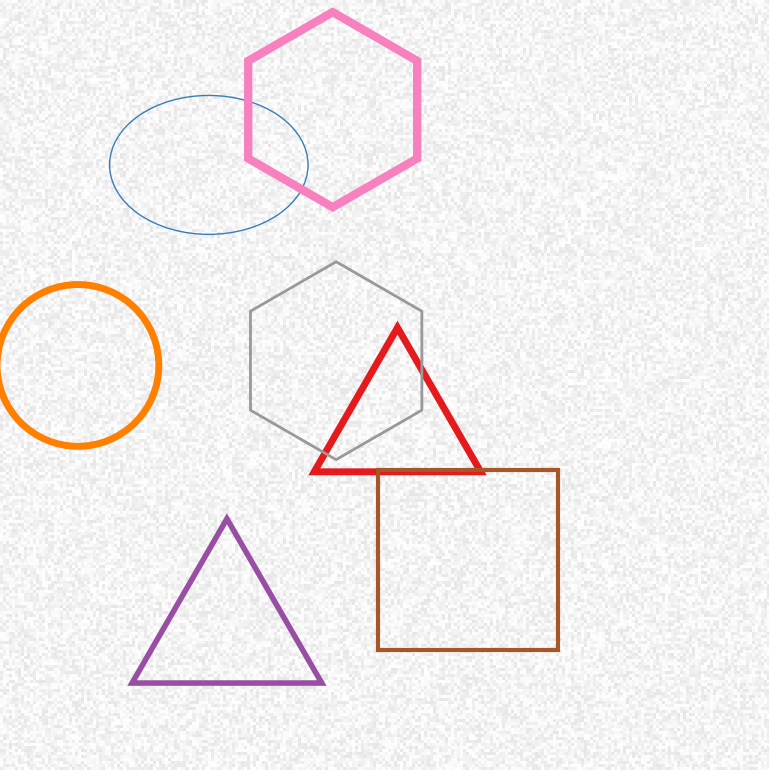[{"shape": "triangle", "thickness": 2.5, "radius": 0.62, "center": [0.516, 0.45]}, {"shape": "oval", "thickness": 0.5, "radius": 0.64, "center": [0.271, 0.786]}, {"shape": "triangle", "thickness": 2, "radius": 0.71, "center": [0.295, 0.184]}, {"shape": "circle", "thickness": 2.5, "radius": 0.53, "center": [0.101, 0.525]}, {"shape": "square", "thickness": 1.5, "radius": 0.59, "center": [0.608, 0.273]}, {"shape": "hexagon", "thickness": 3, "radius": 0.63, "center": [0.432, 0.858]}, {"shape": "hexagon", "thickness": 1, "radius": 0.64, "center": [0.437, 0.532]}]